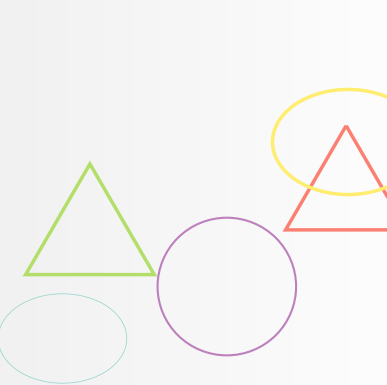[{"shape": "oval", "thickness": 0.5, "radius": 0.83, "center": [0.161, 0.121]}, {"shape": "triangle", "thickness": 2.5, "radius": 0.9, "center": [0.893, 0.493]}, {"shape": "triangle", "thickness": 2.5, "radius": 0.96, "center": [0.232, 0.383]}, {"shape": "circle", "thickness": 1.5, "radius": 0.89, "center": [0.585, 0.256]}, {"shape": "oval", "thickness": 2.5, "radius": 0.97, "center": [0.898, 0.631]}]